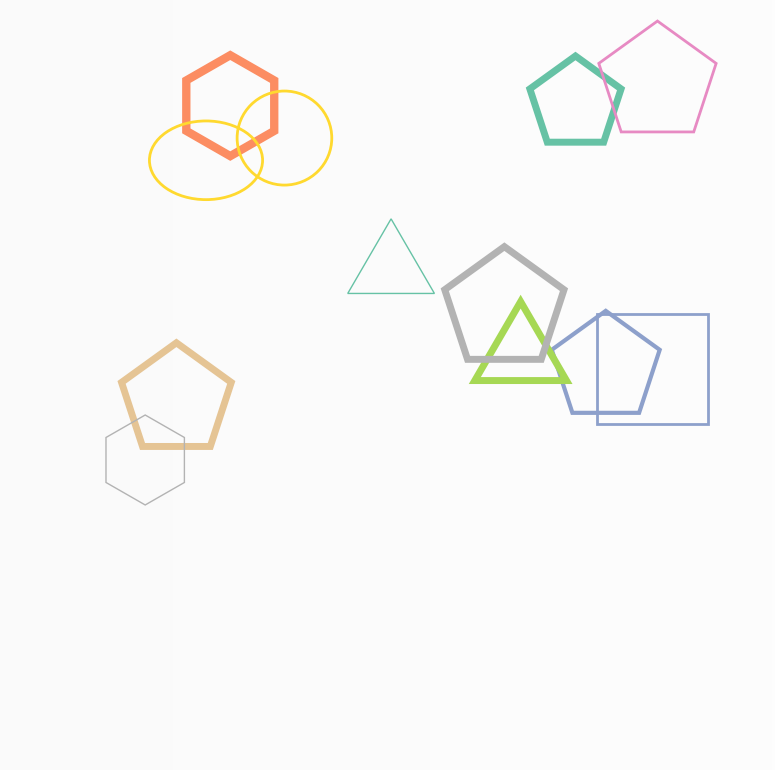[{"shape": "pentagon", "thickness": 2.5, "radius": 0.31, "center": [0.743, 0.865]}, {"shape": "triangle", "thickness": 0.5, "radius": 0.32, "center": [0.505, 0.651]}, {"shape": "hexagon", "thickness": 3, "radius": 0.33, "center": [0.297, 0.863]}, {"shape": "square", "thickness": 1, "radius": 0.36, "center": [0.842, 0.521]}, {"shape": "pentagon", "thickness": 1.5, "radius": 0.37, "center": [0.782, 0.523]}, {"shape": "pentagon", "thickness": 1, "radius": 0.4, "center": [0.848, 0.893]}, {"shape": "triangle", "thickness": 2.5, "radius": 0.34, "center": [0.672, 0.54]}, {"shape": "circle", "thickness": 1, "radius": 0.31, "center": [0.367, 0.821]}, {"shape": "oval", "thickness": 1, "radius": 0.36, "center": [0.266, 0.792]}, {"shape": "pentagon", "thickness": 2.5, "radius": 0.37, "center": [0.228, 0.48]}, {"shape": "pentagon", "thickness": 2.5, "radius": 0.4, "center": [0.651, 0.599]}, {"shape": "hexagon", "thickness": 0.5, "radius": 0.29, "center": [0.187, 0.403]}]